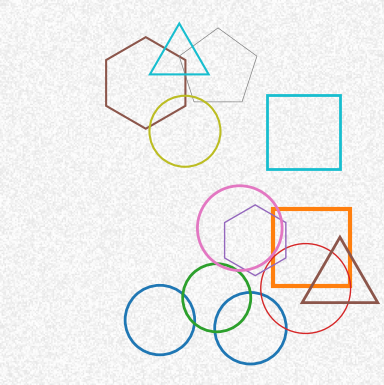[{"shape": "circle", "thickness": 2, "radius": 0.46, "center": [0.651, 0.147]}, {"shape": "circle", "thickness": 2, "radius": 0.45, "center": [0.415, 0.169]}, {"shape": "square", "thickness": 3, "radius": 0.5, "center": [0.809, 0.357]}, {"shape": "circle", "thickness": 2, "radius": 0.44, "center": [0.563, 0.227]}, {"shape": "circle", "thickness": 1, "radius": 0.58, "center": [0.794, 0.251]}, {"shape": "hexagon", "thickness": 1, "radius": 0.46, "center": [0.663, 0.376]}, {"shape": "triangle", "thickness": 2, "radius": 0.57, "center": [0.883, 0.271]}, {"shape": "hexagon", "thickness": 1.5, "radius": 0.59, "center": [0.379, 0.785]}, {"shape": "circle", "thickness": 2, "radius": 0.55, "center": [0.623, 0.407]}, {"shape": "pentagon", "thickness": 0.5, "radius": 0.53, "center": [0.566, 0.821]}, {"shape": "circle", "thickness": 1.5, "radius": 0.46, "center": [0.48, 0.659]}, {"shape": "triangle", "thickness": 1.5, "radius": 0.44, "center": [0.466, 0.851]}, {"shape": "square", "thickness": 2, "radius": 0.48, "center": [0.787, 0.657]}]